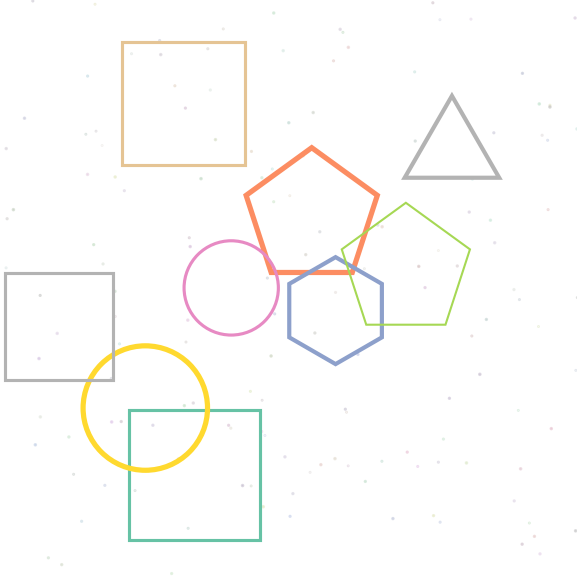[{"shape": "square", "thickness": 1.5, "radius": 0.57, "center": [0.337, 0.177]}, {"shape": "pentagon", "thickness": 2.5, "radius": 0.6, "center": [0.54, 0.624]}, {"shape": "hexagon", "thickness": 2, "radius": 0.46, "center": [0.581, 0.461]}, {"shape": "circle", "thickness": 1.5, "radius": 0.41, "center": [0.4, 0.501]}, {"shape": "pentagon", "thickness": 1, "radius": 0.58, "center": [0.703, 0.531]}, {"shape": "circle", "thickness": 2.5, "radius": 0.54, "center": [0.252, 0.293]}, {"shape": "square", "thickness": 1.5, "radius": 0.53, "center": [0.318, 0.82]}, {"shape": "triangle", "thickness": 2, "radius": 0.47, "center": [0.783, 0.739]}, {"shape": "square", "thickness": 1.5, "radius": 0.47, "center": [0.102, 0.434]}]